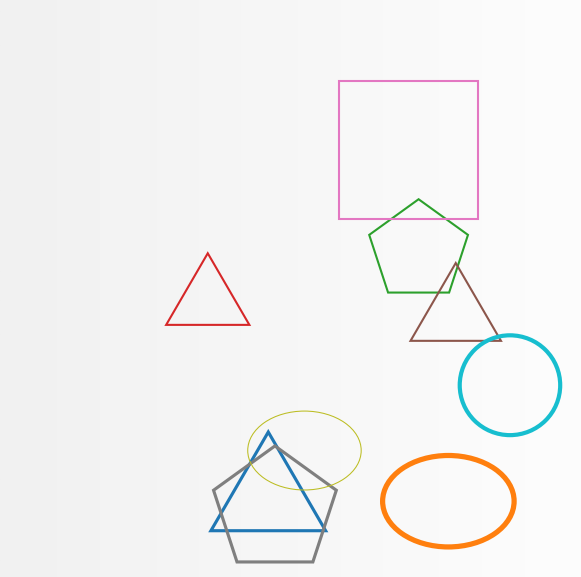[{"shape": "triangle", "thickness": 1.5, "radius": 0.57, "center": [0.462, 0.137]}, {"shape": "oval", "thickness": 2.5, "radius": 0.57, "center": [0.771, 0.131]}, {"shape": "pentagon", "thickness": 1, "radius": 0.45, "center": [0.72, 0.565]}, {"shape": "triangle", "thickness": 1, "radius": 0.41, "center": [0.357, 0.478]}, {"shape": "triangle", "thickness": 1, "radius": 0.45, "center": [0.784, 0.454]}, {"shape": "square", "thickness": 1, "radius": 0.6, "center": [0.703, 0.74]}, {"shape": "pentagon", "thickness": 1.5, "radius": 0.56, "center": [0.473, 0.116]}, {"shape": "oval", "thickness": 0.5, "radius": 0.49, "center": [0.524, 0.219]}, {"shape": "circle", "thickness": 2, "radius": 0.43, "center": [0.877, 0.332]}]